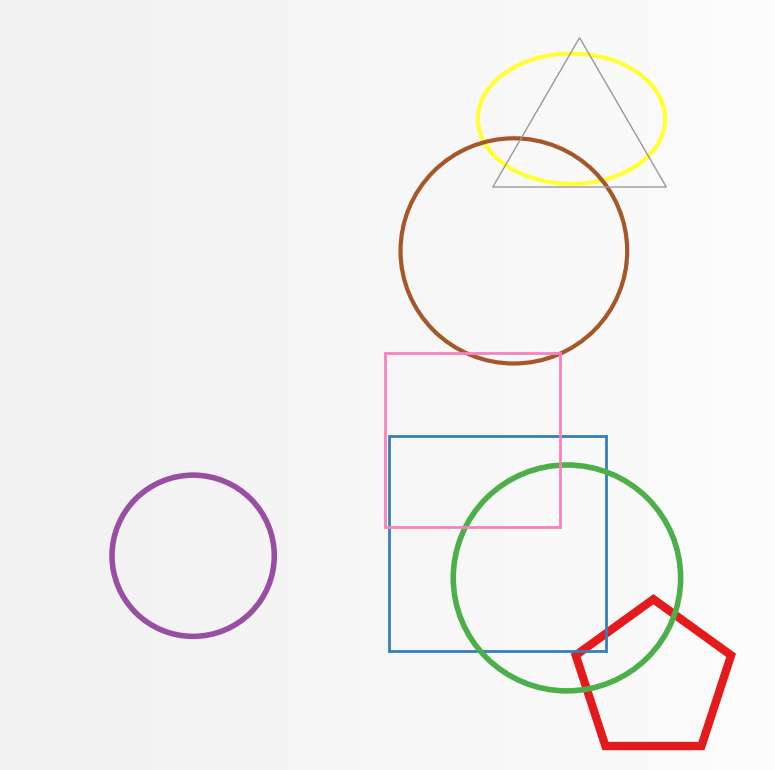[{"shape": "pentagon", "thickness": 3, "radius": 0.53, "center": [0.843, 0.116]}, {"shape": "square", "thickness": 1, "radius": 0.7, "center": [0.642, 0.294]}, {"shape": "circle", "thickness": 2, "radius": 0.73, "center": [0.732, 0.249]}, {"shape": "circle", "thickness": 2, "radius": 0.52, "center": [0.249, 0.278]}, {"shape": "oval", "thickness": 1.5, "radius": 0.6, "center": [0.737, 0.846]}, {"shape": "circle", "thickness": 1.5, "radius": 0.73, "center": [0.663, 0.674]}, {"shape": "square", "thickness": 1, "radius": 0.56, "center": [0.61, 0.428]}, {"shape": "triangle", "thickness": 0.5, "radius": 0.65, "center": [0.748, 0.822]}]